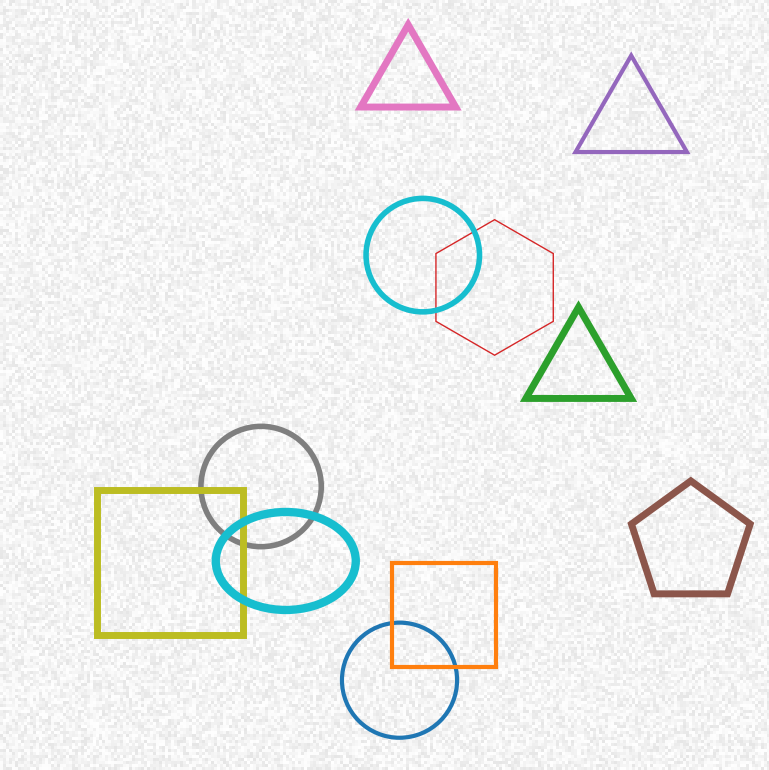[{"shape": "circle", "thickness": 1.5, "radius": 0.37, "center": [0.519, 0.117]}, {"shape": "square", "thickness": 1.5, "radius": 0.34, "center": [0.577, 0.202]}, {"shape": "triangle", "thickness": 2.5, "radius": 0.39, "center": [0.751, 0.522]}, {"shape": "hexagon", "thickness": 0.5, "radius": 0.44, "center": [0.642, 0.627]}, {"shape": "triangle", "thickness": 1.5, "radius": 0.42, "center": [0.82, 0.844]}, {"shape": "pentagon", "thickness": 2.5, "radius": 0.41, "center": [0.897, 0.294]}, {"shape": "triangle", "thickness": 2.5, "radius": 0.36, "center": [0.53, 0.897]}, {"shape": "circle", "thickness": 2, "radius": 0.39, "center": [0.339, 0.368]}, {"shape": "square", "thickness": 2.5, "radius": 0.47, "center": [0.221, 0.27]}, {"shape": "circle", "thickness": 2, "radius": 0.37, "center": [0.549, 0.669]}, {"shape": "oval", "thickness": 3, "radius": 0.45, "center": [0.371, 0.271]}]